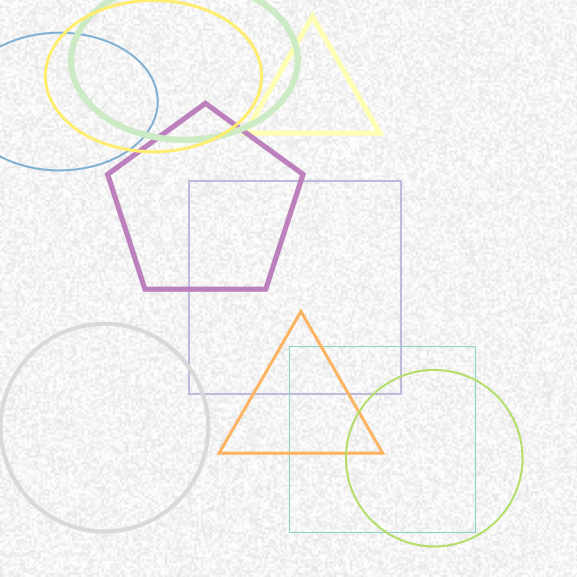[{"shape": "square", "thickness": 0.5, "radius": 0.81, "center": [0.662, 0.238]}, {"shape": "triangle", "thickness": 2.5, "radius": 0.67, "center": [0.541, 0.836]}, {"shape": "square", "thickness": 1, "radius": 0.92, "center": [0.511, 0.502]}, {"shape": "oval", "thickness": 1, "radius": 0.85, "center": [0.103, 0.823]}, {"shape": "triangle", "thickness": 1.5, "radius": 0.82, "center": [0.521, 0.296]}, {"shape": "circle", "thickness": 1, "radius": 0.76, "center": [0.752, 0.206]}, {"shape": "circle", "thickness": 2, "radius": 0.9, "center": [0.181, 0.259]}, {"shape": "pentagon", "thickness": 2.5, "radius": 0.89, "center": [0.356, 0.642]}, {"shape": "oval", "thickness": 3, "radius": 0.98, "center": [0.319, 0.894]}, {"shape": "oval", "thickness": 1.5, "radius": 0.94, "center": [0.266, 0.867]}]